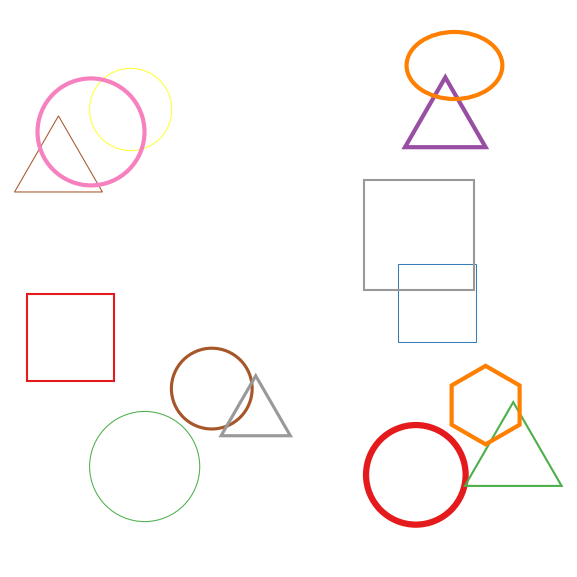[{"shape": "circle", "thickness": 3, "radius": 0.43, "center": [0.72, 0.177]}, {"shape": "square", "thickness": 1, "radius": 0.38, "center": [0.122, 0.415]}, {"shape": "square", "thickness": 0.5, "radius": 0.34, "center": [0.756, 0.474]}, {"shape": "triangle", "thickness": 1, "radius": 0.48, "center": [0.889, 0.206]}, {"shape": "circle", "thickness": 0.5, "radius": 0.48, "center": [0.251, 0.191]}, {"shape": "triangle", "thickness": 2, "radius": 0.4, "center": [0.771, 0.785]}, {"shape": "hexagon", "thickness": 2, "radius": 0.34, "center": [0.841, 0.298]}, {"shape": "oval", "thickness": 2, "radius": 0.41, "center": [0.787, 0.886]}, {"shape": "circle", "thickness": 0.5, "radius": 0.36, "center": [0.226, 0.81]}, {"shape": "circle", "thickness": 1.5, "radius": 0.35, "center": [0.367, 0.326]}, {"shape": "triangle", "thickness": 0.5, "radius": 0.44, "center": [0.101, 0.711]}, {"shape": "circle", "thickness": 2, "radius": 0.46, "center": [0.158, 0.771]}, {"shape": "square", "thickness": 1, "radius": 0.48, "center": [0.726, 0.592]}, {"shape": "triangle", "thickness": 1.5, "radius": 0.35, "center": [0.443, 0.279]}]